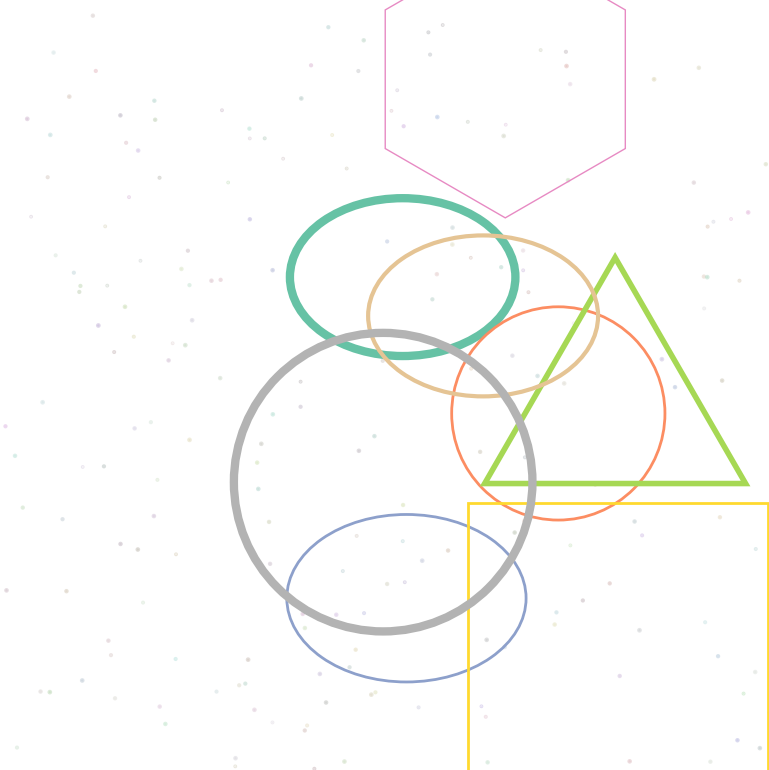[{"shape": "oval", "thickness": 3, "radius": 0.73, "center": [0.523, 0.64]}, {"shape": "circle", "thickness": 1, "radius": 0.69, "center": [0.725, 0.463]}, {"shape": "oval", "thickness": 1, "radius": 0.78, "center": [0.528, 0.223]}, {"shape": "hexagon", "thickness": 0.5, "radius": 0.9, "center": [0.656, 0.897]}, {"shape": "triangle", "thickness": 2, "radius": 0.98, "center": [0.799, 0.47]}, {"shape": "square", "thickness": 1, "radius": 0.97, "center": [0.802, 0.151]}, {"shape": "oval", "thickness": 1.5, "radius": 0.75, "center": [0.627, 0.59]}, {"shape": "circle", "thickness": 3, "radius": 0.97, "center": [0.498, 0.374]}]